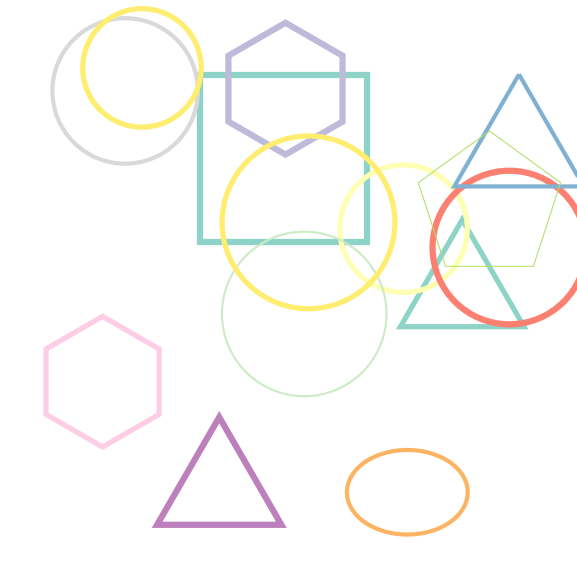[{"shape": "triangle", "thickness": 2.5, "radius": 0.62, "center": [0.8, 0.495]}, {"shape": "square", "thickness": 3, "radius": 0.72, "center": [0.49, 0.724]}, {"shape": "circle", "thickness": 2.5, "radius": 0.55, "center": [0.699, 0.603]}, {"shape": "hexagon", "thickness": 3, "radius": 0.57, "center": [0.494, 0.846]}, {"shape": "circle", "thickness": 3, "radius": 0.66, "center": [0.882, 0.571]}, {"shape": "triangle", "thickness": 2, "radius": 0.65, "center": [0.899, 0.741]}, {"shape": "oval", "thickness": 2, "radius": 0.52, "center": [0.705, 0.147]}, {"shape": "pentagon", "thickness": 0.5, "radius": 0.65, "center": [0.848, 0.643]}, {"shape": "hexagon", "thickness": 2.5, "radius": 0.57, "center": [0.178, 0.338]}, {"shape": "circle", "thickness": 2, "radius": 0.63, "center": [0.217, 0.842]}, {"shape": "triangle", "thickness": 3, "radius": 0.62, "center": [0.38, 0.153]}, {"shape": "circle", "thickness": 1, "radius": 0.71, "center": [0.527, 0.455]}, {"shape": "circle", "thickness": 2.5, "radius": 0.75, "center": [0.534, 0.614]}, {"shape": "circle", "thickness": 2.5, "radius": 0.51, "center": [0.246, 0.882]}]